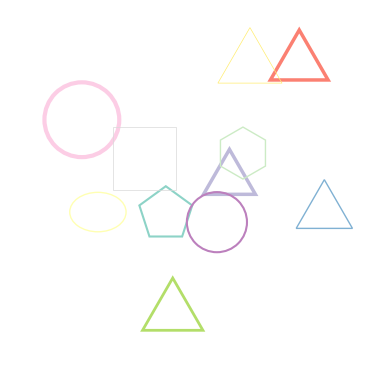[{"shape": "pentagon", "thickness": 1.5, "radius": 0.36, "center": [0.431, 0.444]}, {"shape": "oval", "thickness": 1, "radius": 0.37, "center": [0.254, 0.449]}, {"shape": "triangle", "thickness": 2.5, "radius": 0.39, "center": [0.596, 0.534]}, {"shape": "triangle", "thickness": 2.5, "radius": 0.43, "center": [0.777, 0.836]}, {"shape": "triangle", "thickness": 1, "radius": 0.42, "center": [0.842, 0.449]}, {"shape": "triangle", "thickness": 2, "radius": 0.45, "center": [0.449, 0.187]}, {"shape": "circle", "thickness": 3, "radius": 0.49, "center": [0.213, 0.689]}, {"shape": "square", "thickness": 0.5, "radius": 0.41, "center": [0.376, 0.589]}, {"shape": "circle", "thickness": 1.5, "radius": 0.39, "center": [0.563, 0.423]}, {"shape": "hexagon", "thickness": 1, "radius": 0.34, "center": [0.631, 0.602]}, {"shape": "triangle", "thickness": 0.5, "radius": 0.48, "center": [0.649, 0.832]}]